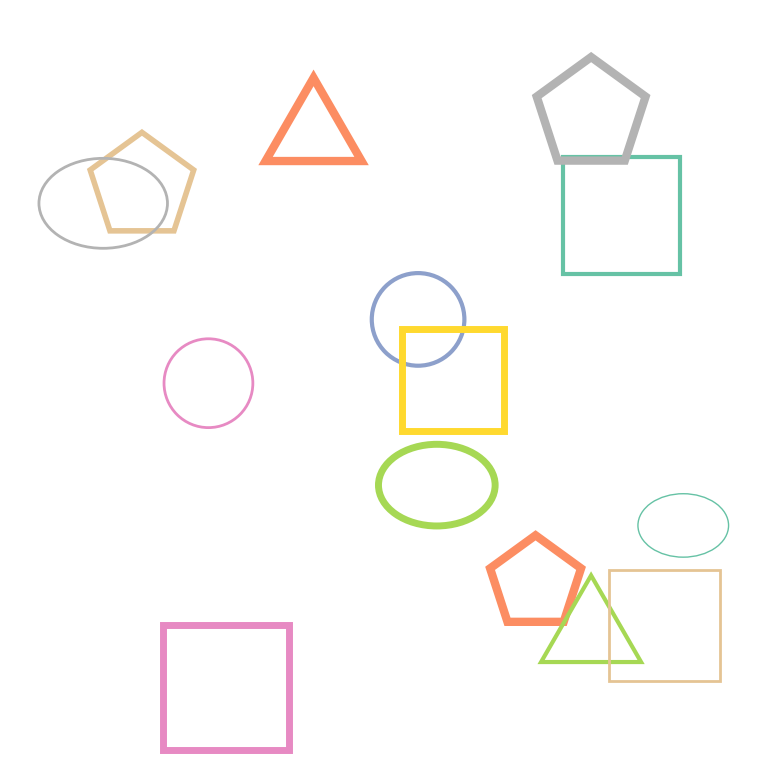[{"shape": "square", "thickness": 1.5, "radius": 0.38, "center": [0.807, 0.72]}, {"shape": "oval", "thickness": 0.5, "radius": 0.29, "center": [0.887, 0.318]}, {"shape": "pentagon", "thickness": 3, "radius": 0.31, "center": [0.696, 0.243]}, {"shape": "triangle", "thickness": 3, "radius": 0.36, "center": [0.407, 0.827]}, {"shape": "circle", "thickness": 1.5, "radius": 0.3, "center": [0.543, 0.585]}, {"shape": "circle", "thickness": 1, "radius": 0.29, "center": [0.271, 0.502]}, {"shape": "square", "thickness": 2.5, "radius": 0.41, "center": [0.293, 0.107]}, {"shape": "triangle", "thickness": 1.5, "radius": 0.37, "center": [0.768, 0.178]}, {"shape": "oval", "thickness": 2.5, "radius": 0.38, "center": [0.567, 0.37]}, {"shape": "square", "thickness": 2.5, "radius": 0.33, "center": [0.588, 0.506]}, {"shape": "square", "thickness": 1, "radius": 0.36, "center": [0.863, 0.187]}, {"shape": "pentagon", "thickness": 2, "radius": 0.35, "center": [0.184, 0.757]}, {"shape": "oval", "thickness": 1, "radius": 0.42, "center": [0.134, 0.736]}, {"shape": "pentagon", "thickness": 3, "radius": 0.37, "center": [0.768, 0.852]}]